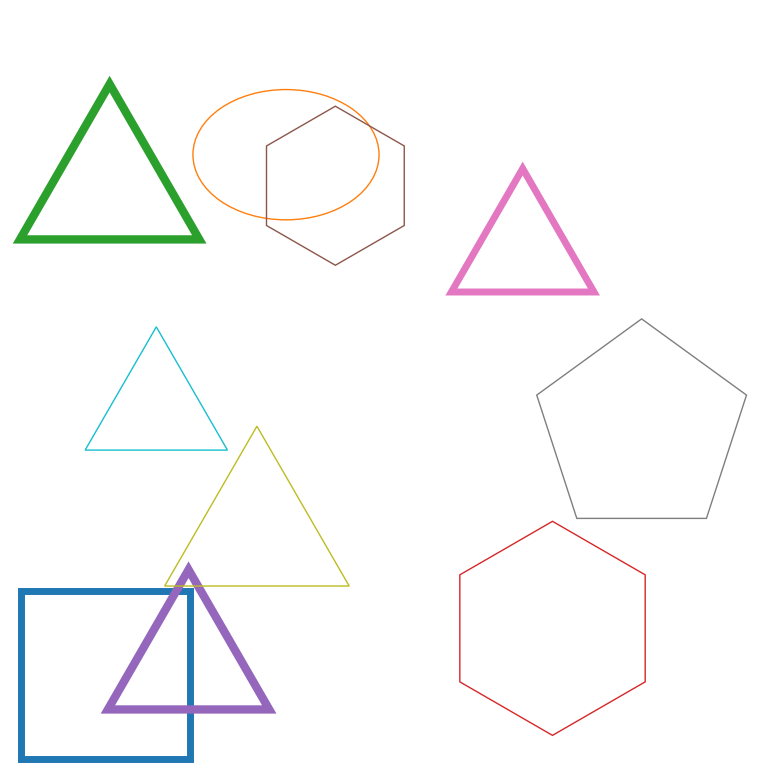[{"shape": "square", "thickness": 2.5, "radius": 0.55, "center": [0.137, 0.124]}, {"shape": "oval", "thickness": 0.5, "radius": 0.6, "center": [0.371, 0.799]}, {"shape": "triangle", "thickness": 3, "radius": 0.67, "center": [0.142, 0.756]}, {"shape": "hexagon", "thickness": 0.5, "radius": 0.69, "center": [0.718, 0.184]}, {"shape": "triangle", "thickness": 3, "radius": 0.6, "center": [0.245, 0.139]}, {"shape": "hexagon", "thickness": 0.5, "radius": 0.52, "center": [0.436, 0.759]}, {"shape": "triangle", "thickness": 2.5, "radius": 0.53, "center": [0.679, 0.674]}, {"shape": "pentagon", "thickness": 0.5, "radius": 0.72, "center": [0.833, 0.443]}, {"shape": "triangle", "thickness": 0.5, "radius": 0.69, "center": [0.334, 0.308]}, {"shape": "triangle", "thickness": 0.5, "radius": 0.53, "center": [0.203, 0.469]}]